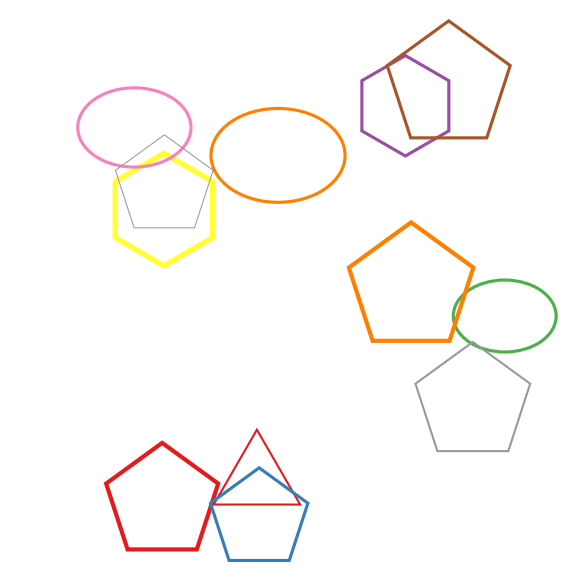[{"shape": "triangle", "thickness": 1, "radius": 0.43, "center": [0.445, 0.169]}, {"shape": "pentagon", "thickness": 2, "radius": 0.51, "center": [0.281, 0.13]}, {"shape": "pentagon", "thickness": 1.5, "radius": 0.44, "center": [0.449, 0.1]}, {"shape": "oval", "thickness": 1.5, "radius": 0.45, "center": [0.874, 0.452]}, {"shape": "hexagon", "thickness": 1.5, "radius": 0.43, "center": [0.702, 0.816]}, {"shape": "pentagon", "thickness": 2, "radius": 0.57, "center": [0.712, 0.501]}, {"shape": "oval", "thickness": 1.5, "radius": 0.58, "center": [0.481, 0.73]}, {"shape": "hexagon", "thickness": 2.5, "radius": 0.49, "center": [0.284, 0.636]}, {"shape": "pentagon", "thickness": 1.5, "radius": 0.56, "center": [0.777, 0.851]}, {"shape": "oval", "thickness": 1.5, "radius": 0.49, "center": [0.233, 0.778]}, {"shape": "pentagon", "thickness": 1, "radius": 0.52, "center": [0.819, 0.302]}, {"shape": "pentagon", "thickness": 0.5, "radius": 0.44, "center": [0.285, 0.677]}]